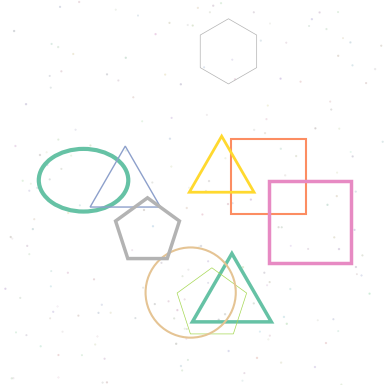[{"shape": "oval", "thickness": 3, "radius": 0.58, "center": [0.217, 0.532]}, {"shape": "triangle", "thickness": 2.5, "radius": 0.59, "center": [0.602, 0.223]}, {"shape": "square", "thickness": 1.5, "radius": 0.49, "center": [0.698, 0.542]}, {"shape": "triangle", "thickness": 1, "radius": 0.53, "center": [0.325, 0.515]}, {"shape": "square", "thickness": 2.5, "radius": 0.53, "center": [0.804, 0.424]}, {"shape": "pentagon", "thickness": 0.5, "radius": 0.47, "center": [0.55, 0.209]}, {"shape": "triangle", "thickness": 2, "radius": 0.49, "center": [0.576, 0.549]}, {"shape": "circle", "thickness": 1.5, "radius": 0.59, "center": [0.495, 0.24]}, {"shape": "pentagon", "thickness": 2.5, "radius": 0.44, "center": [0.383, 0.399]}, {"shape": "hexagon", "thickness": 0.5, "radius": 0.42, "center": [0.593, 0.867]}]